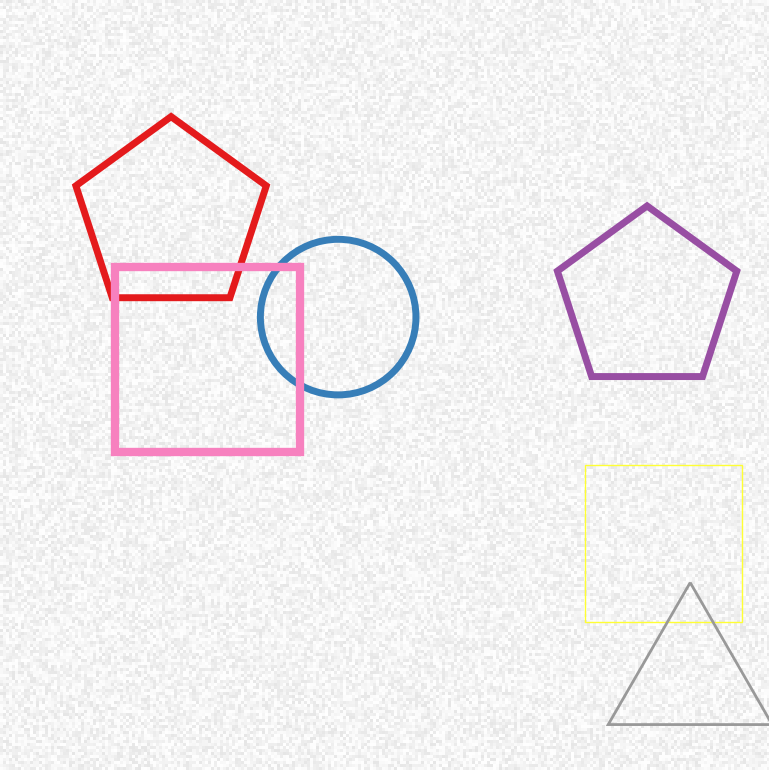[{"shape": "pentagon", "thickness": 2.5, "radius": 0.65, "center": [0.222, 0.719]}, {"shape": "circle", "thickness": 2.5, "radius": 0.51, "center": [0.439, 0.588]}, {"shape": "pentagon", "thickness": 2.5, "radius": 0.61, "center": [0.84, 0.61]}, {"shape": "square", "thickness": 0.5, "radius": 0.51, "center": [0.862, 0.294]}, {"shape": "square", "thickness": 3, "radius": 0.6, "center": [0.269, 0.534]}, {"shape": "triangle", "thickness": 1, "radius": 0.61, "center": [0.896, 0.12]}]